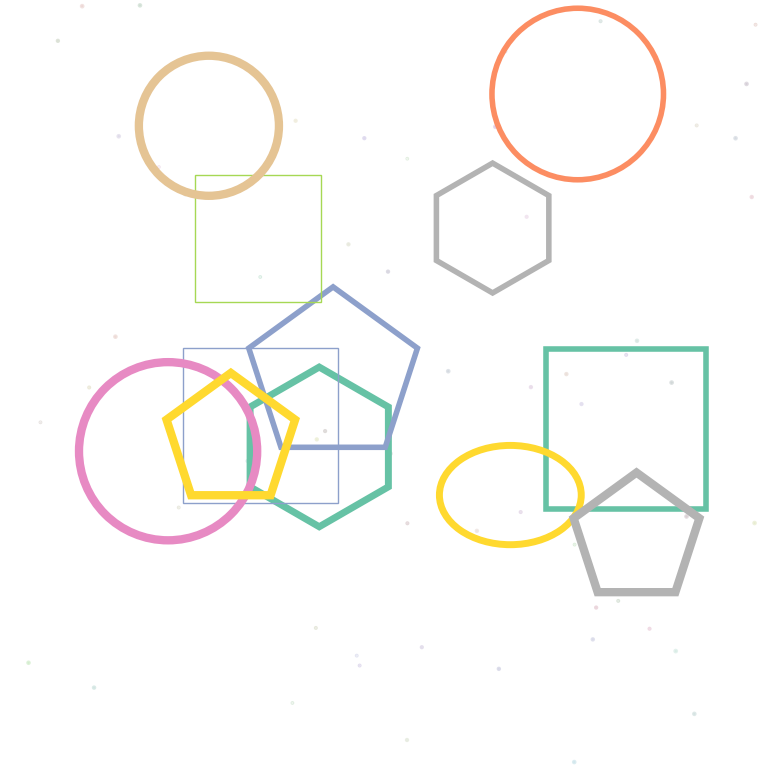[{"shape": "square", "thickness": 2, "radius": 0.52, "center": [0.813, 0.443]}, {"shape": "hexagon", "thickness": 2.5, "radius": 0.52, "center": [0.415, 0.42]}, {"shape": "circle", "thickness": 2, "radius": 0.56, "center": [0.75, 0.878]}, {"shape": "square", "thickness": 0.5, "radius": 0.5, "center": [0.339, 0.448]}, {"shape": "pentagon", "thickness": 2, "radius": 0.58, "center": [0.433, 0.512]}, {"shape": "circle", "thickness": 3, "radius": 0.58, "center": [0.218, 0.414]}, {"shape": "square", "thickness": 0.5, "radius": 0.41, "center": [0.335, 0.69]}, {"shape": "pentagon", "thickness": 3, "radius": 0.44, "center": [0.3, 0.428]}, {"shape": "oval", "thickness": 2.5, "radius": 0.46, "center": [0.663, 0.357]}, {"shape": "circle", "thickness": 3, "radius": 0.45, "center": [0.271, 0.837]}, {"shape": "pentagon", "thickness": 3, "radius": 0.43, "center": [0.827, 0.3]}, {"shape": "hexagon", "thickness": 2, "radius": 0.42, "center": [0.64, 0.704]}]